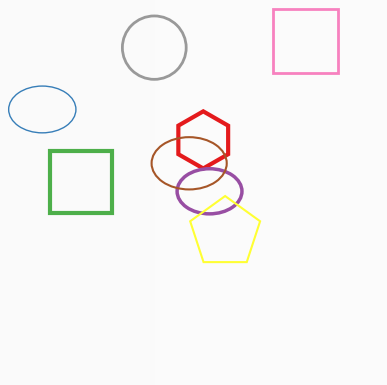[{"shape": "hexagon", "thickness": 3, "radius": 0.37, "center": [0.525, 0.637]}, {"shape": "oval", "thickness": 1, "radius": 0.43, "center": [0.109, 0.716]}, {"shape": "square", "thickness": 3, "radius": 0.4, "center": [0.21, 0.527]}, {"shape": "oval", "thickness": 2.5, "radius": 0.42, "center": [0.541, 0.503]}, {"shape": "pentagon", "thickness": 1.5, "radius": 0.47, "center": [0.581, 0.396]}, {"shape": "oval", "thickness": 1.5, "radius": 0.48, "center": [0.488, 0.576]}, {"shape": "square", "thickness": 2, "radius": 0.42, "center": [0.788, 0.893]}, {"shape": "circle", "thickness": 2, "radius": 0.41, "center": [0.398, 0.876]}]